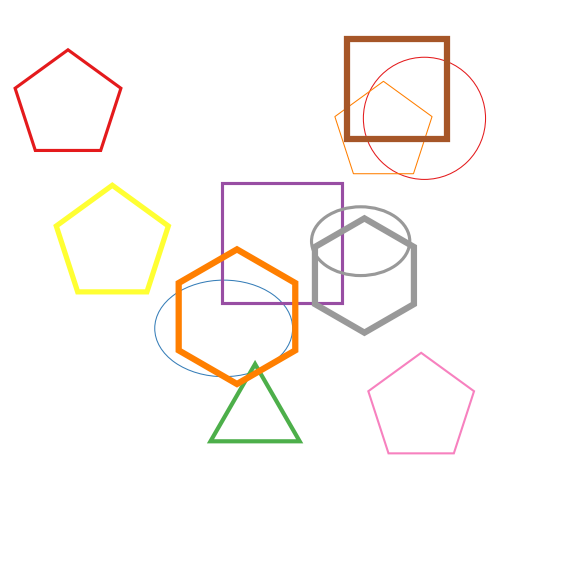[{"shape": "circle", "thickness": 0.5, "radius": 0.53, "center": [0.735, 0.794]}, {"shape": "pentagon", "thickness": 1.5, "radius": 0.48, "center": [0.118, 0.817]}, {"shape": "oval", "thickness": 0.5, "radius": 0.6, "center": [0.387, 0.43]}, {"shape": "triangle", "thickness": 2, "radius": 0.45, "center": [0.442, 0.28]}, {"shape": "square", "thickness": 1.5, "radius": 0.52, "center": [0.489, 0.579]}, {"shape": "pentagon", "thickness": 0.5, "radius": 0.44, "center": [0.664, 0.77]}, {"shape": "hexagon", "thickness": 3, "radius": 0.58, "center": [0.41, 0.451]}, {"shape": "pentagon", "thickness": 2.5, "radius": 0.51, "center": [0.194, 0.576]}, {"shape": "square", "thickness": 3, "radius": 0.43, "center": [0.688, 0.846]}, {"shape": "pentagon", "thickness": 1, "radius": 0.48, "center": [0.729, 0.292]}, {"shape": "oval", "thickness": 1.5, "radius": 0.43, "center": [0.624, 0.582]}, {"shape": "hexagon", "thickness": 3, "radius": 0.49, "center": [0.631, 0.522]}]